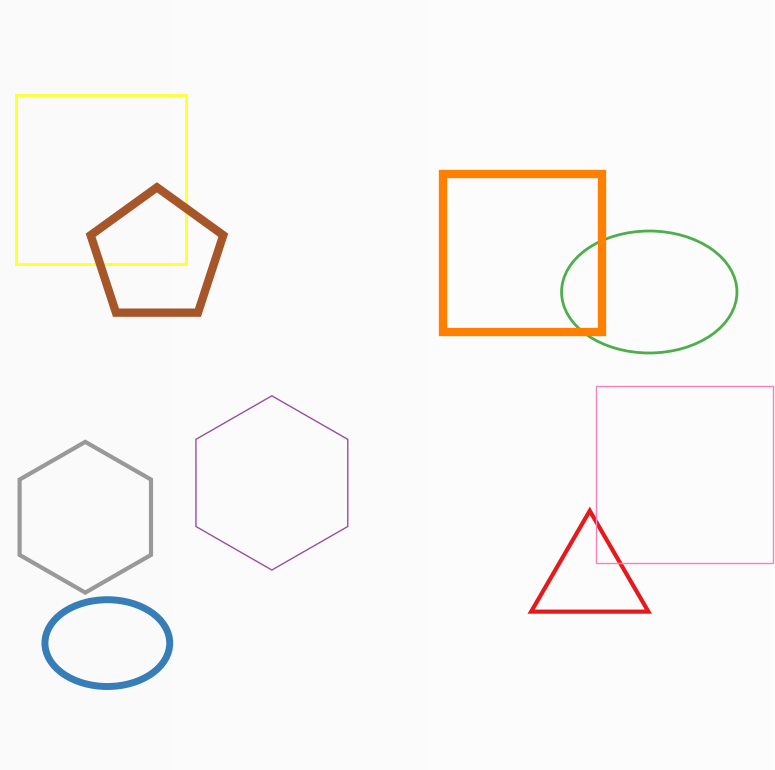[{"shape": "triangle", "thickness": 1.5, "radius": 0.44, "center": [0.761, 0.249]}, {"shape": "oval", "thickness": 2.5, "radius": 0.4, "center": [0.138, 0.165]}, {"shape": "oval", "thickness": 1, "radius": 0.57, "center": [0.838, 0.621]}, {"shape": "hexagon", "thickness": 0.5, "radius": 0.57, "center": [0.351, 0.373]}, {"shape": "square", "thickness": 3, "radius": 0.51, "center": [0.674, 0.672]}, {"shape": "square", "thickness": 1, "radius": 0.55, "center": [0.13, 0.767]}, {"shape": "pentagon", "thickness": 3, "radius": 0.45, "center": [0.203, 0.667]}, {"shape": "square", "thickness": 0.5, "radius": 0.57, "center": [0.883, 0.384]}, {"shape": "hexagon", "thickness": 1.5, "radius": 0.49, "center": [0.11, 0.328]}]